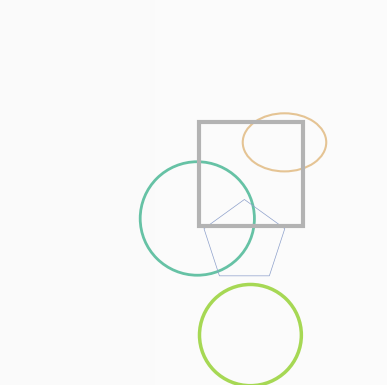[{"shape": "circle", "thickness": 2, "radius": 0.74, "center": [0.509, 0.433]}, {"shape": "pentagon", "thickness": 0.5, "radius": 0.55, "center": [0.631, 0.372]}, {"shape": "circle", "thickness": 2.5, "radius": 0.66, "center": [0.646, 0.13]}, {"shape": "oval", "thickness": 1.5, "radius": 0.54, "center": [0.734, 0.63]}, {"shape": "square", "thickness": 3, "radius": 0.67, "center": [0.648, 0.549]}]